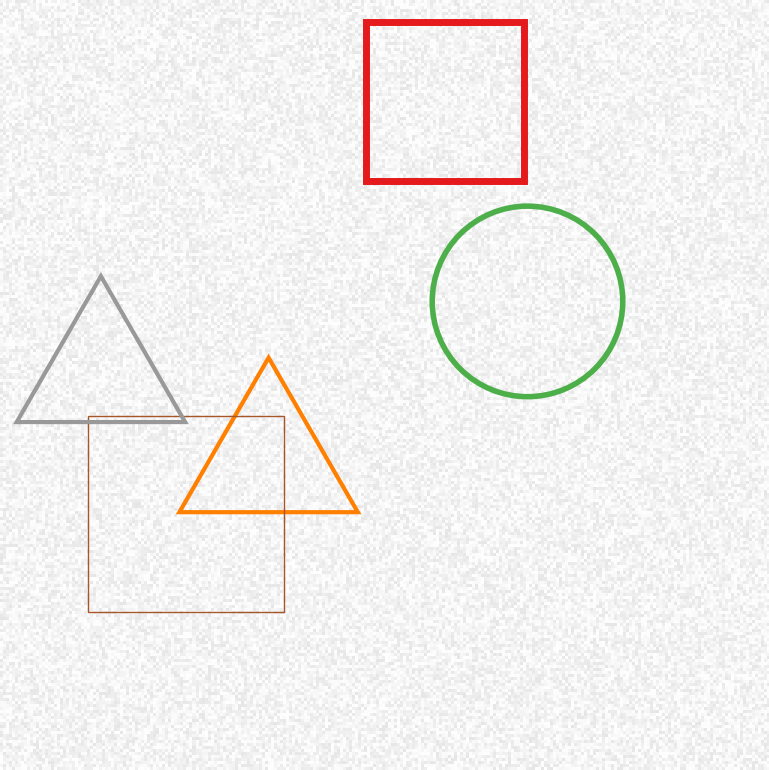[{"shape": "square", "thickness": 2.5, "radius": 0.52, "center": [0.578, 0.868]}, {"shape": "circle", "thickness": 2, "radius": 0.62, "center": [0.685, 0.609]}, {"shape": "triangle", "thickness": 1.5, "radius": 0.67, "center": [0.349, 0.402]}, {"shape": "square", "thickness": 0.5, "radius": 0.64, "center": [0.242, 0.333]}, {"shape": "triangle", "thickness": 1.5, "radius": 0.63, "center": [0.131, 0.515]}]